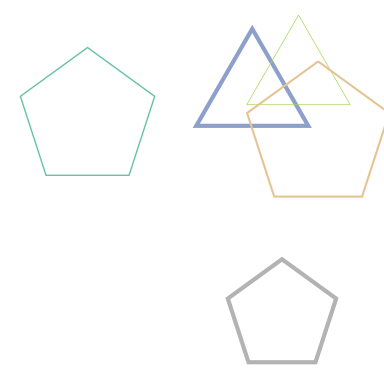[{"shape": "pentagon", "thickness": 1, "radius": 0.92, "center": [0.227, 0.693]}, {"shape": "triangle", "thickness": 3, "radius": 0.84, "center": [0.655, 0.757]}, {"shape": "triangle", "thickness": 0.5, "radius": 0.78, "center": [0.775, 0.806]}, {"shape": "pentagon", "thickness": 1.5, "radius": 0.97, "center": [0.826, 0.646]}, {"shape": "pentagon", "thickness": 3, "radius": 0.74, "center": [0.732, 0.179]}]